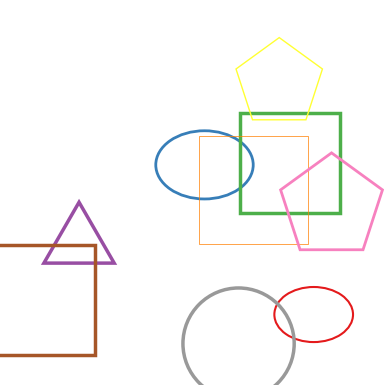[{"shape": "oval", "thickness": 1.5, "radius": 0.51, "center": [0.815, 0.183]}, {"shape": "oval", "thickness": 2, "radius": 0.63, "center": [0.531, 0.572]}, {"shape": "square", "thickness": 2.5, "radius": 0.65, "center": [0.753, 0.576]}, {"shape": "triangle", "thickness": 2.5, "radius": 0.53, "center": [0.205, 0.369]}, {"shape": "square", "thickness": 0.5, "radius": 0.71, "center": [0.659, 0.506]}, {"shape": "pentagon", "thickness": 1, "radius": 0.59, "center": [0.725, 0.784]}, {"shape": "square", "thickness": 2.5, "radius": 0.71, "center": [0.104, 0.221]}, {"shape": "pentagon", "thickness": 2, "radius": 0.7, "center": [0.861, 0.464]}, {"shape": "circle", "thickness": 2.5, "radius": 0.72, "center": [0.62, 0.108]}]